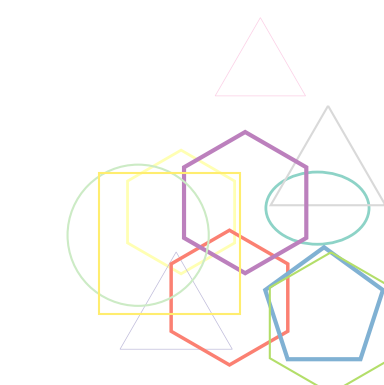[{"shape": "oval", "thickness": 2, "radius": 0.67, "center": [0.825, 0.459]}, {"shape": "hexagon", "thickness": 2, "radius": 0.8, "center": [0.47, 0.449]}, {"shape": "triangle", "thickness": 0.5, "radius": 0.84, "center": [0.458, 0.177]}, {"shape": "hexagon", "thickness": 2.5, "radius": 0.87, "center": [0.596, 0.227]}, {"shape": "pentagon", "thickness": 3, "radius": 0.8, "center": [0.842, 0.197]}, {"shape": "hexagon", "thickness": 1.5, "radius": 0.92, "center": [0.86, 0.161]}, {"shape": "triangle", "thickness": 0.5, "radius": 0.68, "center": [0.676, 0.819]}, {"shape": "triangle", "thickness": 1.5, "radius": 0.86, "center": [0.852, 0.553]}, {"shape": "hexagon", "thickness": 3, "radius": 0.92, "center": [0.637, 0.474]}, {"shape": "circle", "thickness": 1.5, "radius": 0.92, "center": [0.359, 0.389]}, {"shape": "square", "thickness": 1.5, "radius": 0.91, "center": [0.441, 0.368]}]